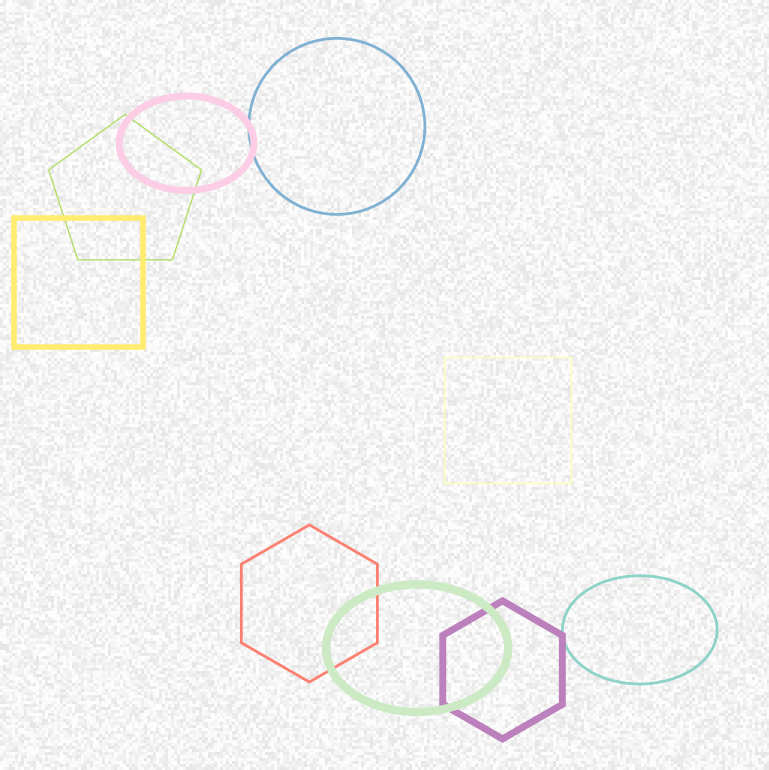[{"shape": "oval", "thickness": 1, "radius": 0.5, "center": [0.831, 0.182]}, {"shape": "square", "thickness": 0.5, "radius": 0.41, "center": [0.659, 0.455]}, {"shape": "hexagon", "thickness": 1, "radius": 0.51, "center": [0.402, 0.216]}, {"shape": "circle", "thickness": 1, "radius": 0.57, "center": [0.437, 0.836]}, {"shape": "pentagon", "thickness": 0.5, "radius": 0.52, "center": [0.162, 0.747]}, {"shape": "oval", "thickness": 2.5, "radius": 0.44, "center": [0.242, 0.814]}, {"shape": "hexagon", "thickness": 2.5, "radius": 0.45, "center": [0.653, 0.13]}, {"shape": "oval", "thickness": 3, "radius": 0.59, "center": [0.542, 0.158]}, {"shape": "square", "thickness": 2, "radius": 0.42, "center": [0.102, 0.633]}]